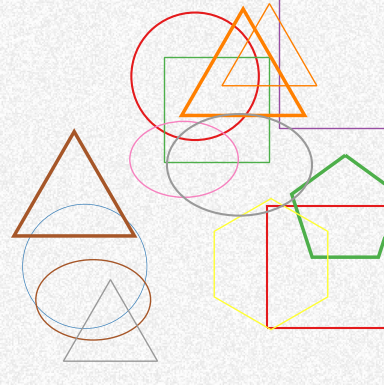[{"shape": "circle", "thickness": 1.5, "radius": 0.83, "center": [0.507, 0.802]}, {"shape": "square", "thickness": 1.5, "radius": 0.79, "center": [0.852, 0.307]}, {"shape": "circle", "thickness": 0.5, "radius": 0.81, "center": [0.22, 0.308]}, {"shape": "square", "thickness": 1, "radius": 0.68, "center": [0.562, 0.715]}, {"shape": "pentagon", "thickness": 2.5, "radius": 0.73, "center": [0.897, 0.45]}, {"shape": "square", "thickness": 1, "radius": 0.86, "center": [0.896, 0.842]}, {"shape": "triangle", "thickness": 1, "radius": 0.71, "center": [0.7, 0.848]}, {"shape": "triangle", "thickness": 2.5, "radius": 0.92, "center": [0.632, 0.792]}, {"shape": "hexagon", "thickness": 1, "radius": 0.85, "center": [0.704, 0.314]}, {"shape": "triangle", "thickness": 2.5, "radius": 0.9, "center": [0.193, 0.477]}, {"shape": "oval", "thickness": 1, "radius": 0.75, "center": [0.242, 0.221]}, {"shape": "oval", "thickness": 1, "radius": 0.7, "center": [0.478, 0.586]}, {"shape": "triangle", "thickness": 1, "radius": 0.71, "center": [0.287, 0.132]}, {"shape": "oval", "thickness": 1.5, "radius": 0.94, "center": [0.622, 0.572]}]